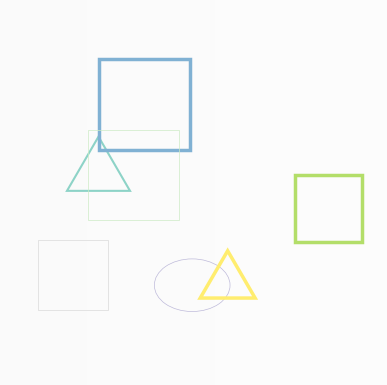[{"shape": "triangle", "thickness": 1.5, "radius": 0.47, "center": [0.254, 0.551]}, {"shape": "oval", "thickness": 0.5, "radius": 0.49, "center": [0.496, 0.259]}, {"shape": "square", "thickness": 2.5, "radius": 0.59, "center": [0.373, 0.729]}, {"shape": "square", "thickness": 2.5, "radius": 0.43, "center": [0.847, 0.459]}, {"shape": "square", "thickness": 0.5, "radius": 0.46, "center": [0.188, 0.285]}, {"shape": "square", "thickness": 0.5, "radius": 0.59, "center": [0.345, 0.546]}, {"shape": "triangle", "thickness": 2.5, "radius": 0.41, "center": [0.588, 0.267]}]